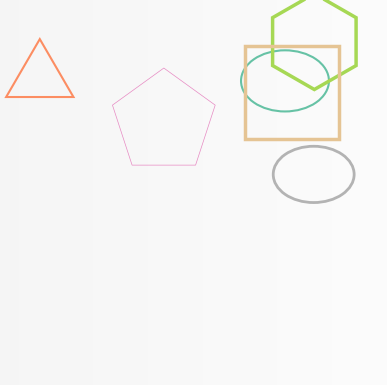[{"shape": "oval", "thickness": 1.5, "radius": 0.57, "center": [0.735, 0.79]}, {"shape": "triangle", "thickness": 1.5, "radius": 0.5, "center": [0.103, 0.798]}, {"shape": "pentagon", "thickness": 0.5, "radius": 0.7, "center": [0.423, 0.684]}, {"shape": "hexagon", "thickness": 2.5, "radius": 0.62, "center": [0.811, 0.892]}, {"shape": "square", "thickness": 2.5, "radius": 0.6, "center": [0.753, 0.76]}, {"shape": "oval", "thickness": 2, "radius": 0.52, "center": [0.81, 0.547]}]